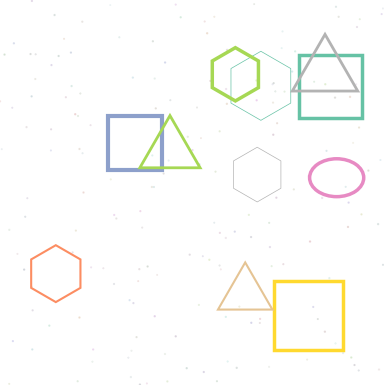[{"shape": "hexagon", "thickness": 0.5, "radius": 0.45, "center": [0.678, 0.777]}, {"shape": "square", "thickness": 2.5, "radius": 0.4, "center": [0.858, 0.775]}, {"shape": "hexagon", "thickness": 1.5, "radius": 0.37, "center": [0.145, 0.289]}, {"shape": "square", "thickness": 3, "radius": 0.35, "center": [0.351, 0.628]}, {"shape": "oval", "thickness": 2.5, "radius": 0.35, "center": [0.874, 0.538]}, {"shape": "triangle", "thickness": 2, "radius": 0.45, "center": [0.441, 0.609]}, {"shape": "hexagon", "thickness": 2.5, "radius": 0.35, "center": [0.611, 0.807]}, {"shape": "square", "thickness": 2.5, "radius": 0.45, "center": [0.801, 0.18]}, {"shape": "triangle", "thickness": 1.5, "radius": 0.41, "center": [0.637, 0.237]}, {"shape": "hexagon", "thickness": 0.5, "radius": 0.36, "center": [0.668, 0.547]}, {"shape": "triangle", "thickness": 2, "radius": 0.49, "center": [0.844, 0.813]}]